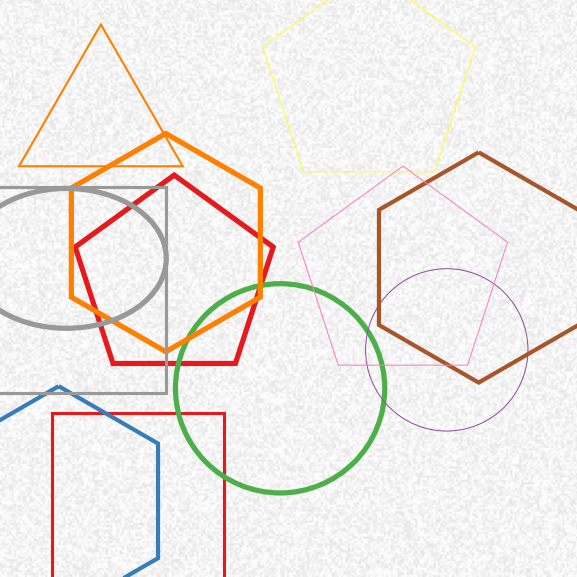[{"shape": "square", "thickness": 1.5, "radius": 0.74, "center": [0.239, 0.136]}, {"shape": "pentagon", "thickness": 2.5, "radius": 0.9, "center": [0.302, 0.516]}, {"shape": "hexagon", "thickness": 2, "radius": 0.99, "center": [0.102, 0.132]}, {"shape": "circle", "thickness": 2.5, "radius": 0.91, "center": [0.485, 0.327]}, {"shape": "circle", "thickness": 0.5, "radius": 0.7, "center": [0.774, 0.393]}, {"shape": "triangle", "thickness": 1, "radius": 0.82, "center": [0.175, 0.793]}, {"shape": "hexagon", "thickness": 2.5, "radius": 0.94, "center": [0.287, 0.579]}, {"shape": "pentagon", "thickness": 0.5, "radius": 0.97, "center": [0.639, 0.858]}, {"shape": "hexagon", "thickness": 2, "radius": 1.0, "center": [0.829, 0.536]}, {"shape": "pentagon", "thickness": 0.5, "radius": 0.95, "center": [0.698, 0.521]}, {"shape": "oval", "thickness": 2.5, "radius": 0.86, "center": [0.115, 0.552]}, {"shape": "square", "thickness": 1.5, "radius": 0.89, "center": [0.11, 0.497]}]